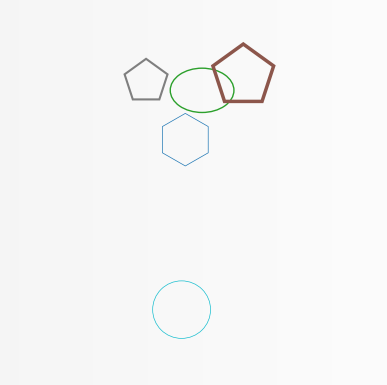[{"shape": "hexagon", "thickness": 0.5, "radius": 0.34, "center": [0.478, 0.637]}, {"shape": "oval", "thickness": 1, "radius": 0.41, "center": [0.522, 0.765]}, {"shape": "pentagon", "thickness": 2.5, "radius": 0.41, "center": [0.628, 0.803]}, {"shape": "pentagon", "thickness": 1.5, "radius": 0.29, "center": [0.377, 0.789]}, {"shape": "circle", "thickness": 0.5, "radius": 0.37, "center": [0.469, 0.196]}]